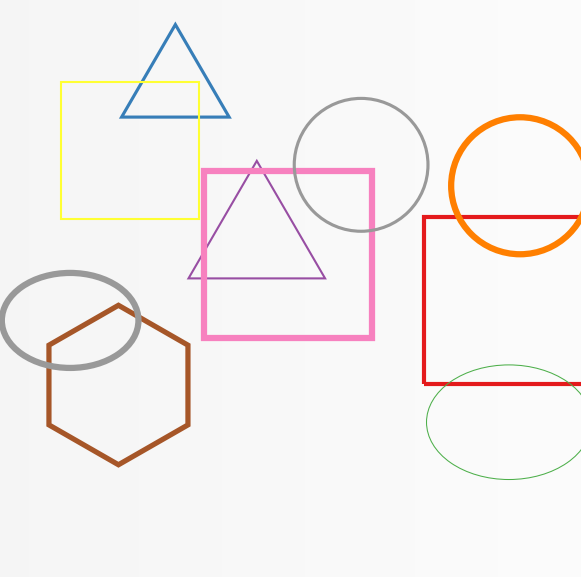[{"shape": "square", "thickness": 2, "radius": 0.72, "center": [0.874, 0.479]}, {"shape": "triangle", "thickness": 1.5, "radius": 0.53, "center": [0.302, 0.85]}, {"shape": "oval", "thickness": 0.5, "radius": 0.71, "center": [0.876, 0.268]}, {"shape": "triangle", "thickness": 1, "radius": 0.68, "center": [0.442, 0.585]}, {"shape": "circle", "thickness": 3, "radius": 0.59, "center": [0.895, 0.677]}, {"shape": "square", "thickness": 1, "radius": 0.59, "center": [0.224, 0.739]}, {"shape": "hexagon", "thickness": 2.5, "radius": 0.69, "center": [0.204, 0.332]}, {"shape": "square", "thickness": 3, "radius": 0.72, "center": [0.495, 0.559]}, {"shape": "circle", "thickness": 1.5, "radius": 0.58, "center": [0.621, 0.714]}, {"shape": "oval", "thickness": 3, "radius": 0.59, "center": [0.121, 0.444]}]